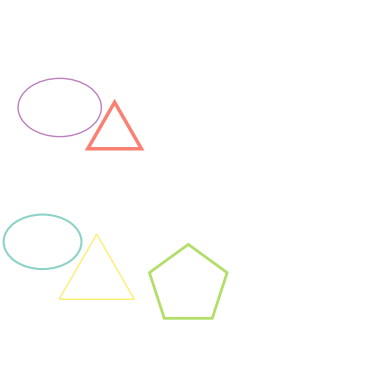[{"shape": "oval", "thickness": 1.5, "radius": 0.51, "center": [0.111, 0.372]}, {"shape": "triangle", "thickness": 2.5, "radius": 0.4, "center": [0.298, 0.654]}, {"shape": "pentagon", "thickness": 2, "radius": 0.53, "center": [0.489, 0.259]}, {"shape": "oval", "thickness": 1, "radius": 0.54, "center": [0.155, 0.721]}, {"shape": "triangle", "thickness": 1, "radius": 0.56, "center": [0.251, 0.279]}]